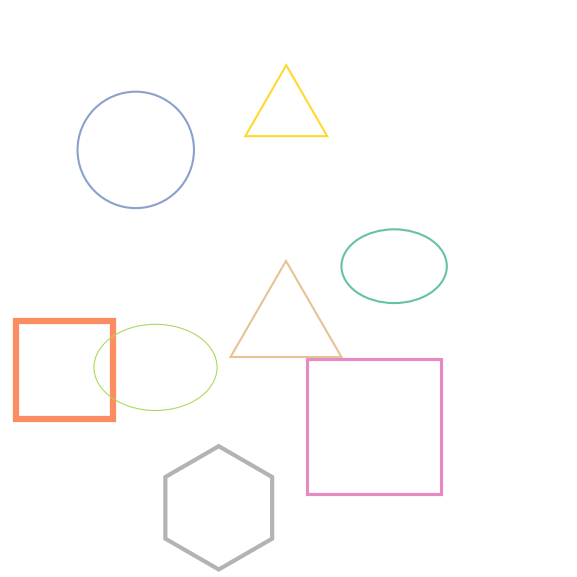[{"shape": "oval", "thickness": 1, "radius": 0.46, "center": [0.682, 0.538]}, {"shape": "square", "thickness": 3, "radius": 0.42, "center": [0.112, 0.359]}, {"shape": "circle", "thickness": 1, "radius": 0.5, "center": [0.235, 0.74]}, {"shape": "square", "thickness": 1.5, "radius": 0.58, "center": [0.648, 0.261]}, {"shape": "oval", "thickness": 0.5, "radius": 0.53, "center": [0.269, 0.363]}, {"shape": "triangle", "thickness": 1, "radius": 0.41, "center": [0.496, 0.804]}, {"shape": "triangle", "thickness": 1, "radius": 0.55, "center": [0.495, 0.436]}, {"shape": "hexagon", "thickness": 2, "radius": 0.53, "center": [0.379, 0.12]}]